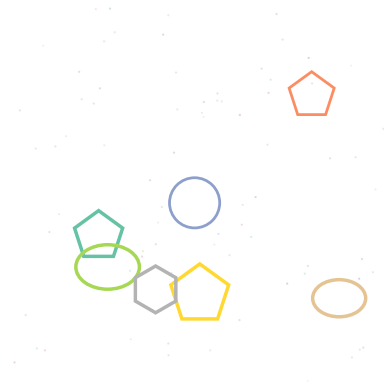[{"shape": "pentagon", "thickness": 2.5, "radius": 0.33, "center": [0.256, 0.387]}, {"shape": "pentagon", "thickness": 2, "radius": 0.31, "center": [0.81, 0.752]}, {"shape": "circle", "thickness": 2, "radius": 0.33, "center": [0.505, 0.473]}, {"shape": "oval", "thickness": 2.5, "radius": 0.41, "center": [0.28, 0.307]}, {"shape": "pentagon", "thickness": 2.5, "radius": 0.39, "center": [0.519, 0.236]}, {"shape": "oval", "thickness": 2.5, "radius": 0.34, "center": [0.881, 0.225]}, {"shape": "hexagon", "thickness": 2.5, "radius": 0.3, "center": [0.404, 0.248]}]